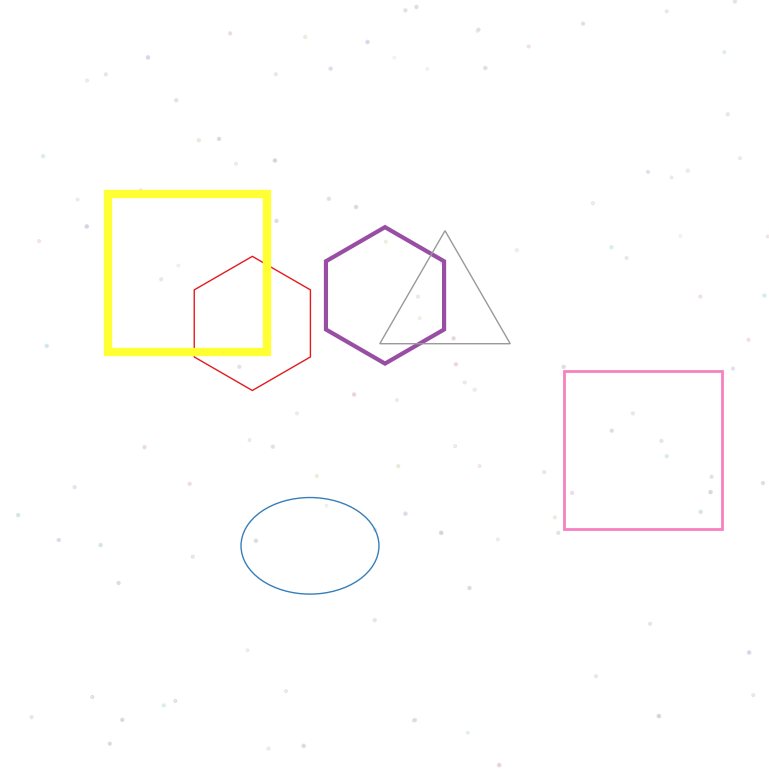[{"shape": "hexagon", "thickness": 0.5, "radius": 0.44, "center": [0.328, 0.58]}, {"shape": "oval", "thickness": 0.5, "radius": 0.45, "center": [0.403, 0.291]}, {"shape": "hexagon", "thickness": 1.5, "radius": 0.44, "center": [0.5, 0.616]}, {"shape": "square", "thickness": 3, "radius": 0.51, "center": [0.244, 0.645]}, {"shape": "square", "thickness": 1, "radius": 0.51, "center": [0.835, 0.416]}, {"shape": "triangle", "thickness": 0.5, "radius": 0.49, "center": [0.578, 0.603]}]